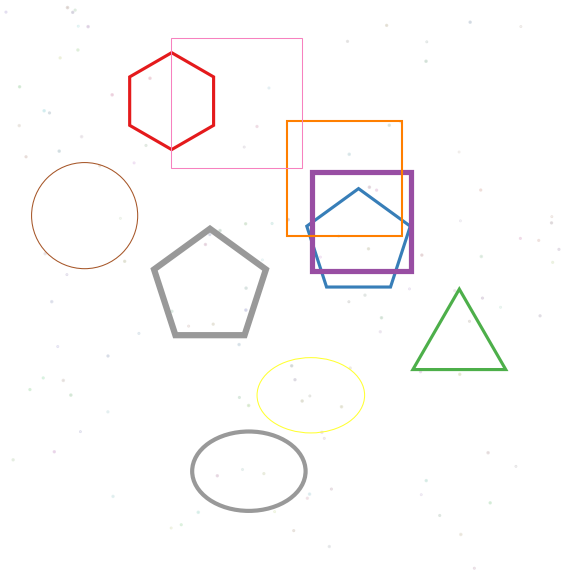[{"shape": "hexagon", "thickness": 1.5, "radius": 0.42, "center": [0.297, 0.824]}, {"shape": "pentagon", "thickness": 1.5, "radius": 0.47, "center": [0.621, 0.578]}, {"shape": "triangle", "thickness": 1.5, "radius": 0.46, "center": [0.795, 0.406]}, {"shape": "square", "thickness": 2.5, "radius": 0.43, "center": [0.626, 0.616]}, {"shape": "square", "thickness": 1, "radius": 0.5, "center": [0.596, 0.69]}, {"shape": "oval", "thickness": 0.5, "radius": 0.47, "center": [0.538, 0.315]}, {"shape": "circle", "thickness": 0.5, "radius": 0.46, "center": [0.147, 0.626]}, {"shape": "square", "thickness": 0.5, "radius": 0.56, "center": [0.409, 0.82]}, {"shape": "pentagon", "thickness": 3, "radius": 0.51, "center": [0.364, 0.501]}, {"shape": "oval", "thickness": 2, "radius": 0.49, "center": [0.431, 0.183]}]